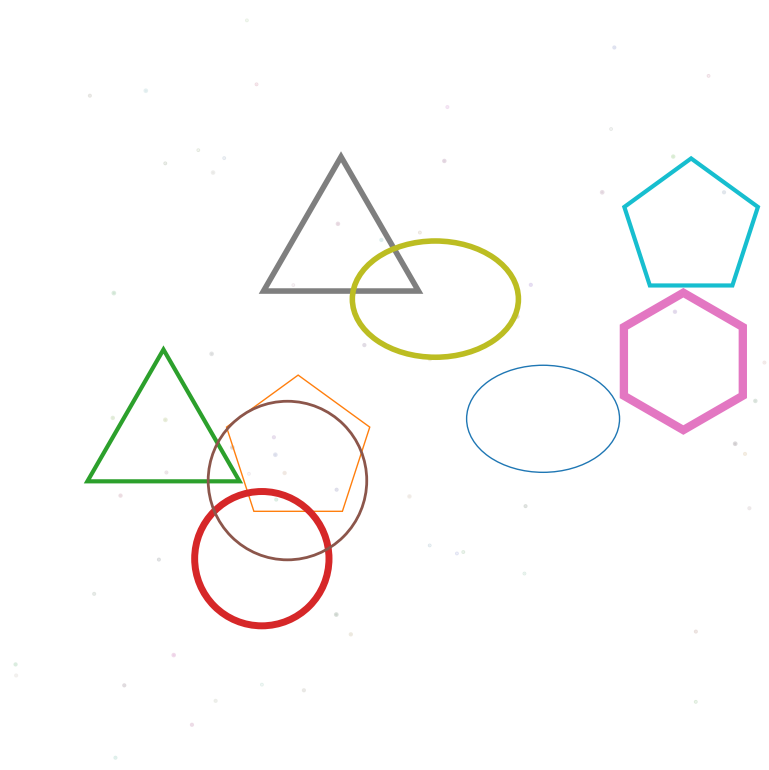[{"shape": "oval", "thickness": 0.5, "radius": 0.5, "center": [0.705, 0.456]}, {"shape": "pentagon", "thickness": 0.5, "radius": 0.49, "center": [0.387, 0.415]}, {"shape": "triangle", "thickness": 1.5, "radius": 0.57, "center": [0.212, 0.432]}, {"shape": "circle", "thickness": 2.5, "radius": 0.44, "center": [0.34, 0.274]}, {"shape": "circle", "thickness": 1, "radius": 0.51, "center": [0.373, 0.376]}, {"shape": "hexagon", "thickness": 3, "radius": 0.45, "center": [0.887, 0.531]}, {"shape": "triangle", "thickness": 2, "radius": 0.58, "center": [0.443, 0.68]}, {"shape": "oval", "thickness": 2, "radius": 0.54, "center": [0.565, 0.612]}, {"shape": "pentagon", "thickness": 1.5, "radius": 0.46, "center": [0.898, 0.703]}]